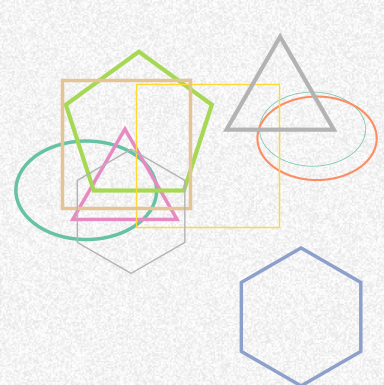[{"shape": "oval", "thickness": 0.5, "radius": 0.69, "center": [0.812, 0.665]}, {"shape": "oval", "thickness": 2.5, "radius": 0.91, "center": [0.224, 0.506]}, {"shape": "oval", "thickness": 1.5, "radius": 0.77, "center": [0.824, 0.641]}, {"shape": "hexagon", "thickness": 2.5, "radius": 0.9, "center": [0.782, 0.177]}, {"shape": "triangle", "thickness": 2.5, "radius": 0.78, "center": [0.324, 0.508]}, {"shape": "pentagon", "thickness": 3, "radius": 1.0, "center": [0.361, 0.666]}, {"shape": "square", "thickness": 1, "radius": 0.93, "center": [0.538, 0.597]}, {"shape": "square", "thickness": 2.5, "radius": 0.83, "center": [0.328, 0.626]}, {"shape": "hexagon", "thickness": 1, "radius": 0.81, "center": [0.34, 0.451]}, {"shape": "triangle", "thickness": 3, "radius": 0.8, "center": [0.728, 0.744]}]